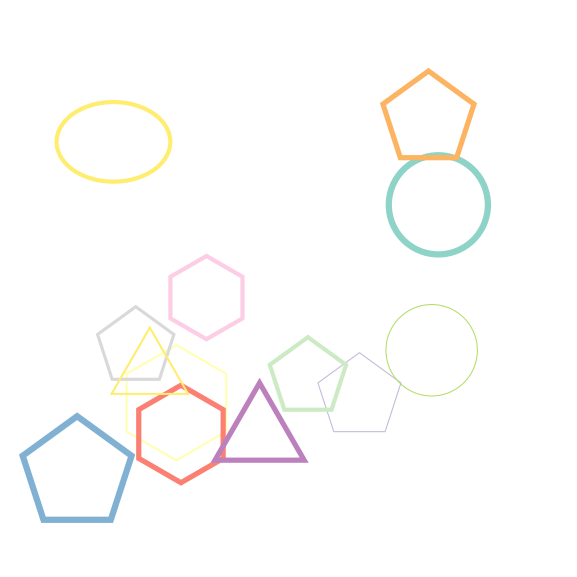[{"shape": "circle", "thickness": 3, "radius": 0.43, "center": [0.759, 0.644]}, {"shape": "hexagon", "thickness": 1, "radius": 0.5, "center": [0.306, 0.302]}, {"shape": "pentagon", "thickness": 0.5, "radius": 0.38, "center": [0.622, 0.313]}, {"shape": "hexagon", "thickness": 2.5, "radius": 0.42, "center": [0.313, 0.248]}, {"shape": "pentagon", "thickness": 3, "radius": 0.5, "center": [0.134, 0.179]}, {"shape": "pentagon", "thickness": 2.5, "radius": 0.41, "center": [0.742, 0.793]}, {"shape": "circle", "thickness": 0.5, "radius": 0.4, "center": [0.747, 0.393]}, {"shape": "hexagon", "thickness": 2, "radius": 0.36, "center": [0.358, 0.484]}, {"shape": "pentagon", "thickness": 1.5, "radius": 0.35, "center": [0.235, 0.399]}, {"shape": "triangle", "thickness": 2.5, "radius": 0.45, "center": [0.45, 0.247]}, {"shape": "pentagon", "thickness": 2, "radius": 0.35, "center": [0.533, 0.346]}, {"shape": "triangle", "thickness": 1, "radius": 0.38, "center": [0.259, 0.355]}, {"shape": "oval", "thickness": 2, "radius": 0.49, "center": [0.196, 0.753]}]